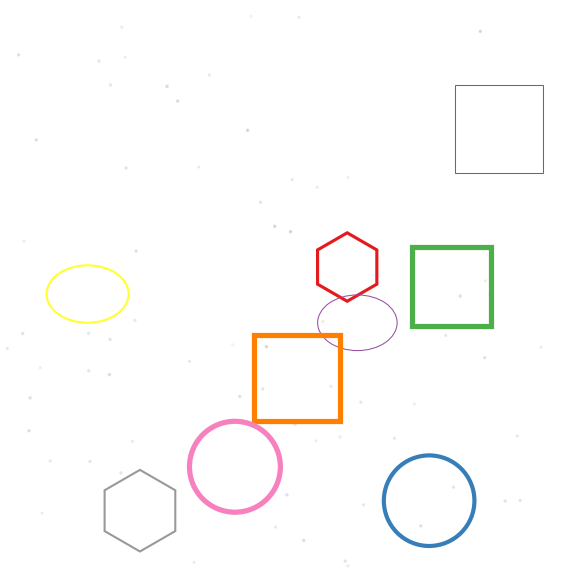[{"shape": "hexagon", "thickness": 1.5, "radius": 0.3, "center": [0.601, 0.537]}, {"shape": "circle", "thickness": 2, "radius": 0.39, "center": [0.743, 0.132]}, {"shape": "square", "thickness": 2.5, "radius": 0.34, "center": [0.782, 0.503]}, {"shape": "oval", "thickness": 0.5, "radius": 0.34, "center": [0.619, 0.44]}, {"shape": "square", "thickness": 2.5, "radius": 0.37, "center": [0.514, 0.345]}, {"shape": "oval", "thickness": 1, "radius": 0.36, "center": [0.152, 0.49]}, {"shape": "square", "thickness": 0.5, "radius": 0.38, "center": [0.864, 0.776]}, {"shape": "circle", "thickness": 2.5, "radius": 0.39, "center": [0.407, 0.191]}, {"shape": "hexagon", "thickness": 1, "radius": 0.35, "center": [0.242, 0.115]}]